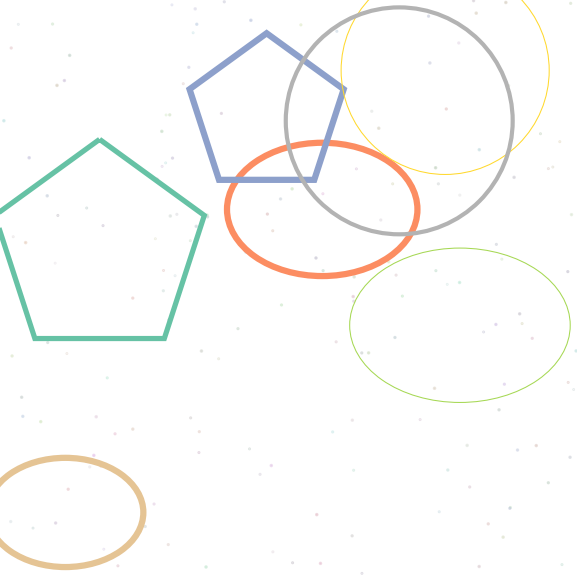[{"shape": "pentagon", "thickness": 2.5, "radius": 0.95, "center": [0.172, 0.567]}, {"shape": "oval", "thickness": 3, "radius": 0.82, "center": [0.558, 0.637]}, {"shape": "pentagon", "thickness": 3, "radius": 0.7, "center": [0.462, 0.801]}, {"shape": "oval", "thickness": 0.5, "radius": 0.95, "center": [0.796, 0.436]}, {"shape": "circle", "thickness": 0.5, "radius": 0.9, "center": [0.771, 0.877]}, {"shape": "oval", "thickness": 3, "radius": 0.68, "center": [0.113, 0.112]}, {"shape": "circle", "thickness": 2, "radius": 0.98, "center": [0.691, 0.79]}]